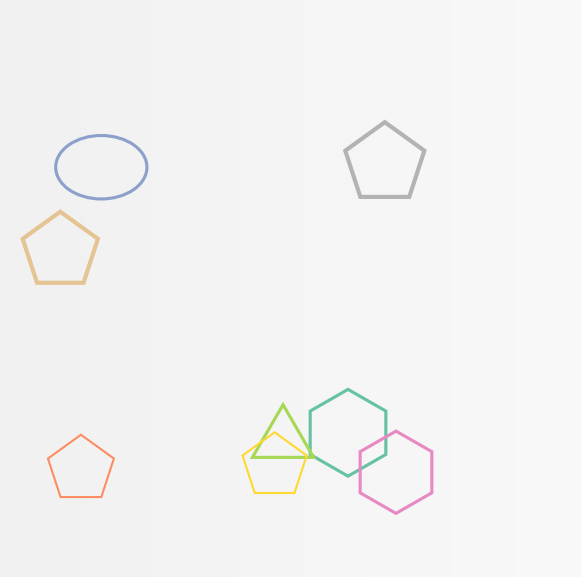[{"shape": "hexagon", "thickness": 1.5, "radius": 0.38, "center": [0.599, 0.25]}, {"shape": "pentagon", "thickness": 1, "radius": 0.3, "center": [0.139, 0.187]}, {"shape": "oval", "thickness": 1.5, "radius": 0.39, "center": [0.174, 0.71]}, {"shape": "hexagon", "thickness": 1.5, "radius": 0.36, "center": [0.681, 0.181]}, {"shape": "triangle", "thickness": 1.5, "radius": 0.3, "center": [0.487, 0.238]}, {"shape": "pentagon", "thickness": 1, "radius": 0.29, "center": [0.472, 0.192]}, {"shape": "pentagon", "thickness": 2, "radius": 0.34, "center": [0.104, 0.565]}, {"shape": "pentagon", "thickness": 2, "radius": 0.36, "center": [0.662, 0.716]}]